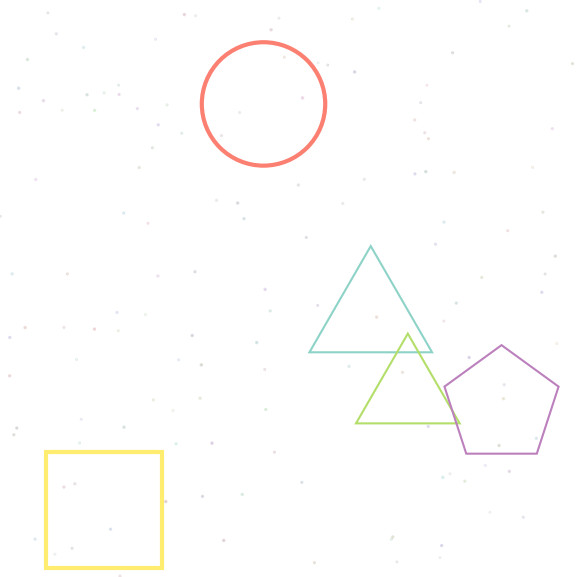[{"shape": "triangle", "thickness": 1, "radius": 0.61, "center": [0.642, 0.45]}, {"shape": "circle", "thickness": 2, "radius": 0.53, "center": [0.456, 0.819]}, {"shape": "triangle", "thickness": 1, "radius": 0.52, "center": [0.706, 0.318]}, {"shape": "pentagon", "thickness": 1, "radius": 0.52, "center": [0.868, 0.298]}, {"shape": "square", "thickness": 2, "radius": 0.5, "center": [0.181, 0.116]}]